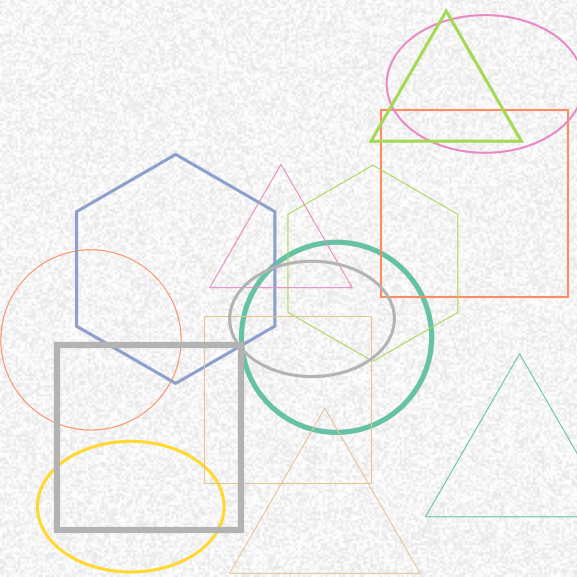[{"shape": "circle", "thickness": 2.5, "radius": 0.82, "center": [0.583, 0.415]}, {"shape": "triangle", "thickness": 0.5, "radius": 0.94, "center": [0.9, 0.198]}, {"shape": "square", "thickness": 1, "radius": 0.81, "center": [0.821, 0.646]}, {"shape": "circle", "thickness": 0.5, "radius": 0.78, "center": [0.158, 0.411]}, {"shape": "hexagon", "thickness": 1.5, "radius": 0.99, "center": [0.304, 0.533]}, {"shape": "triangle", "thickness": 0.5, "radius": 0.71, "center": [0.487, 0.572]}, {"shape": "oval", "thickness": 1, "radius": 0.85, "center": [0.84, 0.854]}, {"shape": "hexagon", "thickness": 0.5, "radius": 0.85, "center": [0.646, 0.543]}, {"shape": "triangle", "thickness": 1.5, "radius": 0.75, "center": [0.773, 0.83]}, {"shape": "oval", "thickness": 1.5, "radius": 0.81, "center": [0.226, 0.122]}, {"shape": "triangle", "thickness": 0.5, "radius": 0.95, "center": [0.562, 0.102]}, {"shape": "square", "thickness": 0.5, "radius": 0.72, "center": [0.499, 0.307]}, {"shape": "square", "thickness": 3, "radius": 0.8, "center": [0.258, 0.242]}, {"shape": "oval", "thickness": 1.5, "radius": 0.71, "center": [0.54, 0.447]}]